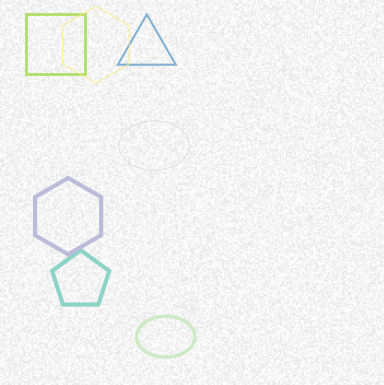[{"shape": "pentagon", "thickness": 3, "radius": 0.39, "center": [0.21, 0.272]}, {"shape": "hexagon", "thickness": 3, "radius": 0.5, "center": [0.177, 0.439]}, {"shape": "triangle", "thickness": 1.5, "radius": 0.43, "center": [0.381, 0.875]}, {"shape": "square", "thickness": 2, "radius": 0.39, "center": [0.145, 0.886]}, {"shape": "oval", "thickness": 0.5, "radius": 0.46, "center": [0.4, 0.622]}, {"shape": "oval", "thickness": 2.5, "radius": 0.38, "center": [0.43, 0.125]}, {"shape": "hexagon", "thickness": 0.5, "radius": 0.5, "center": [0.249, 0.884]}]